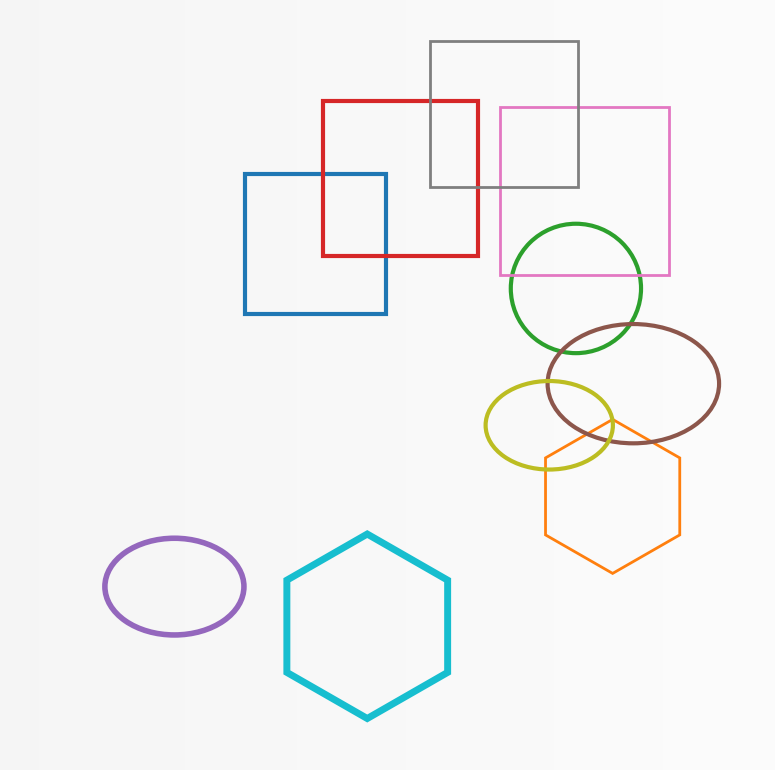[{"shape": "square", "thickness": 1.5, "radius": 0.45, "center": [0.407, 0.684]}, {"shape": "hexagon", "thickness": 1, "radius": 0.5, "center": [0.791, 0.355]}, {"shape": "circle", "thickness": 1.5, "radius": 0.42, "center": [0.743, 0.625]}, {"shape": "square", "thickness": 1.5, "radius": 0.5, "center": [0.517, 0.768]}, {"shape": "oval", "thickness": 2, "radius": 0.45, "center": [0.225, 0.238]}, {"shape": "oval", "thickness": 1.5, "radius": 0.55, "center": [0.817, 0.502]}, {"shape": "square", "thickness": 1, "radius": 0.54, "center": [0.754, 0.752]}, {"shape": "square", "thickness": 1, "radius": 0.48, "center": [0.65, 0.852]}, {"shape": "oval", "thickness": 1.5, "radius": 0.41, "center": [0.709, 0.448]}, {"shape": "hexagon", "thickness": 2.5, "radius": 0.6, "center": [0.474, 0.187]}]